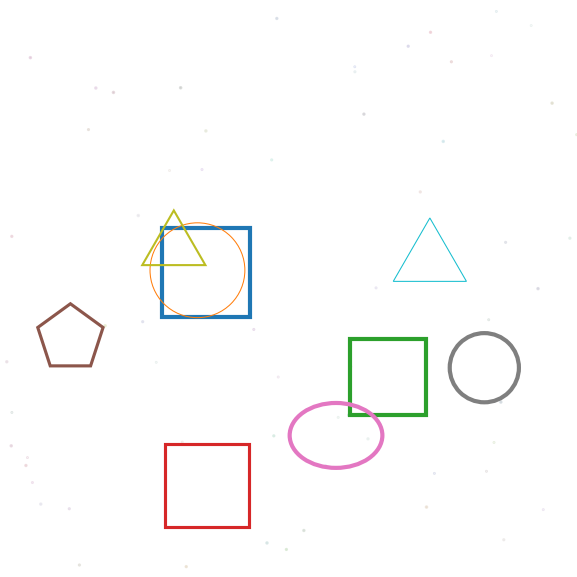[{"shape": "square", "thickness": 2, "radius": 0.38, "center": [0.357, 0.527]}, {"shape": "circle", "thickness": 0.5, "radius": 0.41, "center": [0.342, 0.531]}, {"shape": "square", "thickness": 2, "radius": 0.33, "center": [0.672, 0.347]}, {"shape": "square", "thickness": 1.5, "radius": 0.36, "center": [0.359, 0.159]}, {"shape": "pentagon", "thickness": 1.5, "radius": 0.3, "center": [0.122, 0.414]}, {"shape": "oval", "thickness": 2, "radius": 0.4, "center": [0.582, 0.245]}, {"shape": "circle", "thickness": 2, "radius": 0.3, "center": [0.839, 0.362]}, {"shape": "triangle", "thickness": 1, "radius": 0.32, "center": [0.301, 0.572]}, {"shape": "triangle", "thickness": 0.5, "radius": 0.37, "center": [0.744, 0.549]}]